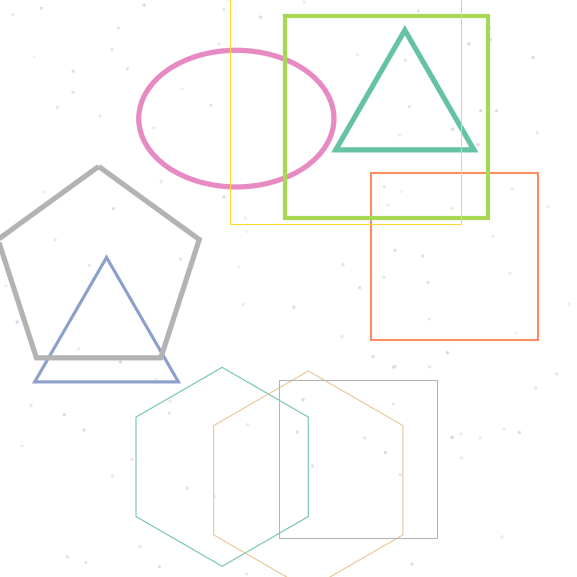[{"shape": "hexagon", "thickness": 0.5, "radius": 0.86, "center": [0.385, 0.191]}, {"shape": "triangle", "thickness": 2.5, "radius": 0.69, "center": [0.701, 0.809]}, {"shape": "square", "thickness": 1, "radius": 0.73, "center": [0.787, 0.555]}, {"shape": "triangle", "thickness": 1.5, "radius": 0.72, "center": [0.184, 0.41]}, {"shape": "oval", "thickness": 2.5, "radius": 0.85, "center": [0.409, 0.794]}, {"shape": "square", "thickness": 2, "radius": 0.88, "center": [0.67, 0.797]}, {"shape": "square", "thickness": 0.5, "radius": 1.0, "center": [0.598, 0.811]}, {"shape": "hexagon", "thickness": 0.5, "radius": 0.95, "center": [0.534, 0.168]}, {"shape": "pentagon", "thickness": 2.5, "radius": 0.92, "center": [0.171, 0.528]}, {"shape": "square", "thickness": 0.5, "radius": 0.68, "center": [0.62, 0.204]}]